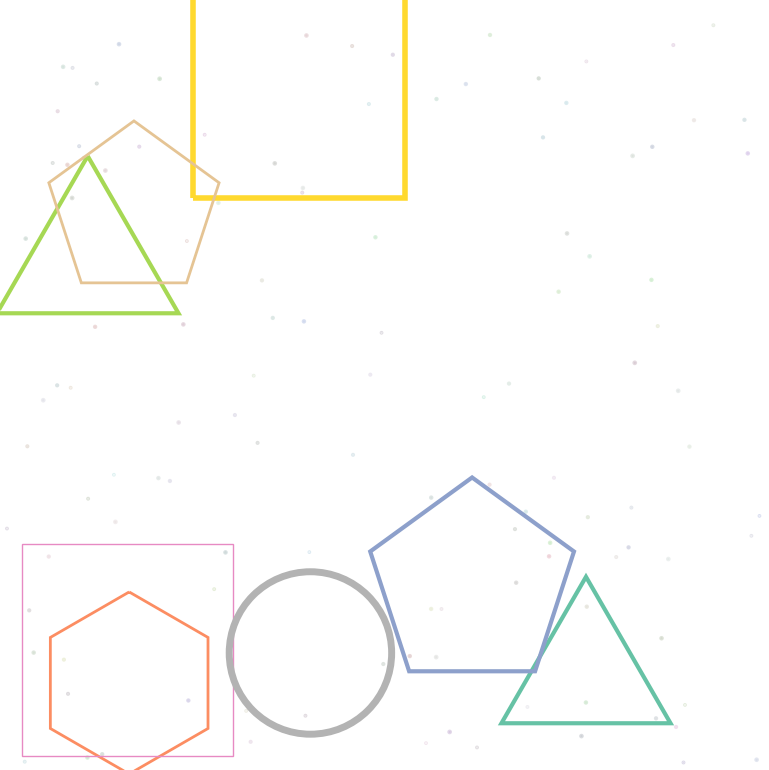[{"shape": "triangle", "thickness": 1.5, "radius": 0.63, "center": [0.761, 0.124]}, {"shape": "hexagon", "thickness": 1, "radius": 0.59, "center": [0.168, 0.113]}, {"shape": "pentagon", "thickness": 1.5, "radius": 0.7, "center": [0.613, 0.241]}, {"shape": "square", "thickness": 0.5, "radius": 0.69, "center": [0.165, 0.156]}, {"shape": "triangle", "thickness": 1.5, "radius": 0.68, "center": [0.114, 0.661]}, {"shape": "square", "thickness": 2, "radius": 0.69, "center": [0.389, 0.881]}, {"shape": "pentagon", "thickness": 1, "radius": 0.58, "center": [0.174, 0.727]}, {"shape": "circle", "thickness": 2.5, "radius": 0.53, "center": [0.403, 0.152]}]